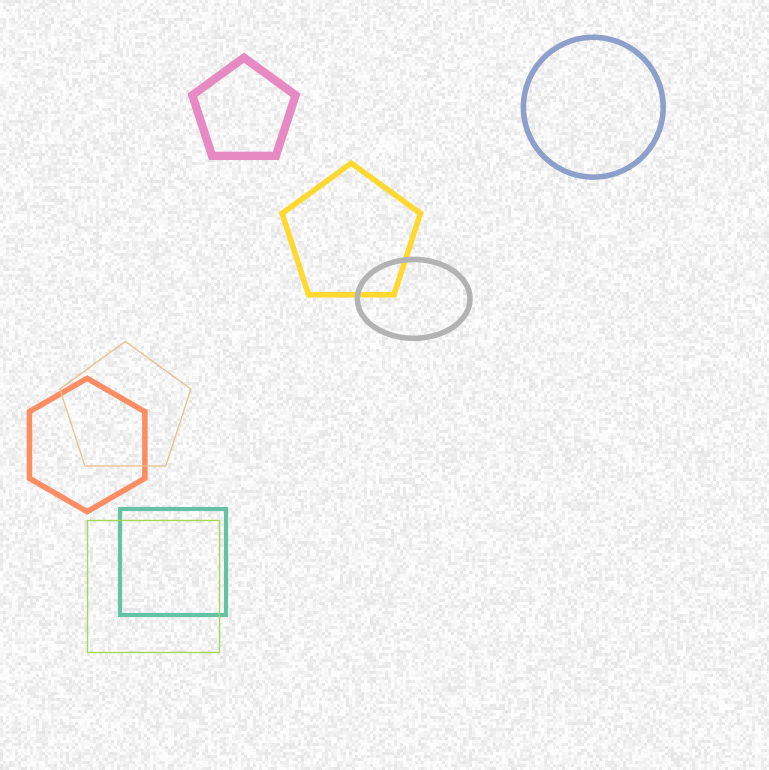[{"shape": "square", "thickness": 1.5, "radius": 0.34, "center": [0.225, 0.27]}, {"shape": "hexagon", "thickness": 2, "radius": 0.43, "center": [0.113, 0.422]}, {"shape": "circle", "thickness": 2, "radius": 0.45, "center": [0.771, 0.861]}, {"shape": "pentagon", "thickness": 3, "radius": 0.35, "center": [0.317, 0.855]}, {"shape": "square", "thickness": 0.5, "radius": 0.43, "center": [0.199, 0.239]}, {"shape": "pentagon", "thickness": 2, "radius": 0.47, "center": [0.456, 0.694]}, {"shape": "pentagon", "thickness": 0.5, "radius": 0.45, "center": [0.163, 0.467]}, {"shape": "oval", "thickness": 2, "radius": 0.37, "center": [0.537, 0.612]}]